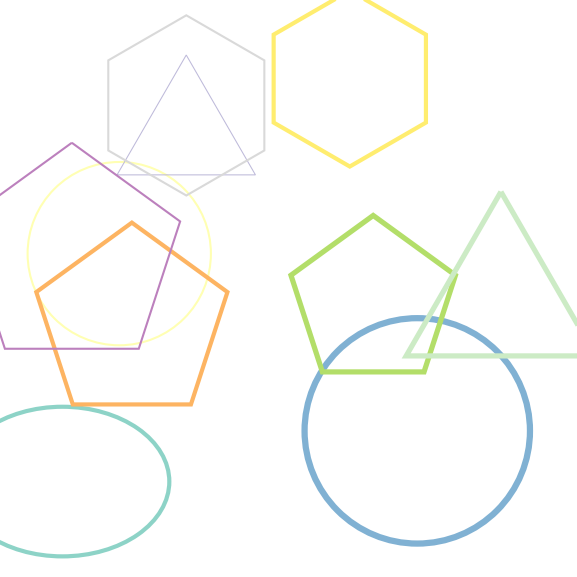[{"shape": "oval", "thickness": 2, "radius": 0.93, "center": [0.108, 0.165]}, {"shape": "circle", "thickness": 1, "radius": 0.79, "center": [0.206, 0.56]}, {"shape": "triangle", "thickness": 0.5, "radius": 0.69, "center": [0.323, 0.766]}, {"shape": "circle", "thickness": 3, "radius": 0.98, "center": [0.723, 0.253]}, {"shape": "pentagon", "thickness": 2, "radius": 0.87, "center": [0.228, 0.44]}, {"shape": "pentagon", "thickness": 2.5, "radius": 0.75, "center": [0.646, 0.476]}, {"shape": "hexagon", "thickness": 1, "radius": 0.78, "center": [0.323, 0.817]}, {"shape": "pentagon", "thickness": 1, "radius": 0.99, "center": [0.124, 0.555]}, {"shape": "triangle", "thickness": 2.5, "radius": 0.95, "center": [0.867, 0.478]}, {"shape": "hexagon", "thickness": 2, "radius": 0.76, "center": [0.606, 0.863]}]